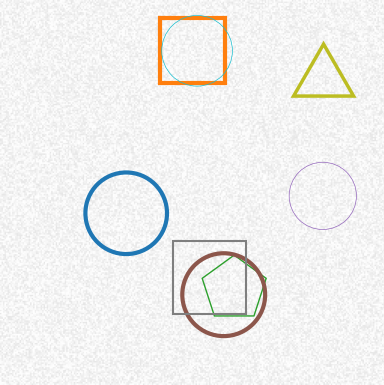[{"shape": "circle", "thickness": 3, "radius": 0.53, "center": [0.328, 0.446]}, {"shape": "square", "thickness": 3, "radius": 0.42, "center": [0.5, 0.869]}, {"shape": "pentagon", "thickness": 1, "radius": 0.44, "center": [0.608, 0.25]}, {"shape": "circle", "thickness": 0.5, "radius": 0.44, "center": [0.838, 0.491]}, {"shape": "circle", "thickness": 3, "radius": 0.54, "center": [0.581, 0.235]}, {"shape": "square", "thickness": 1.5, "radius": 0.47, "center": [0.543, 0.278]}, {"shape": "triangle", "thickness": 2.5, "radius": 0.45, "center": [0.84, 0.795]}, {"shape": "circle", "thickness": 0.5, "radius": 0.46, "center": [0.512, 0.868]}]